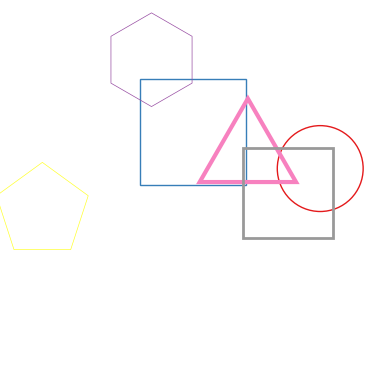[{"shape": "circle", "thickness": 1, "radius": 0.56, "center": [0.832, 0.562]}, {"shape": "square", "thickness": 1, "radius": 0.69, "center": [0.501, 0.657]}, {"shape": "hexagon", "thickness": 0.5, "radius": 0.61, "center": [0.394, 0.845]}, {"shape": "pentagon", "thickness": 0.5, "radius": 0.63, "center": [0.11, 0.453]}, {"shape": "triangle", "thickness": 3, "radius": 0.72, "center": [0.644, 0.599]}, {"shape": "square", "thickness": 2, "radius": 0.58, "center": [0.748, 0.499]}]